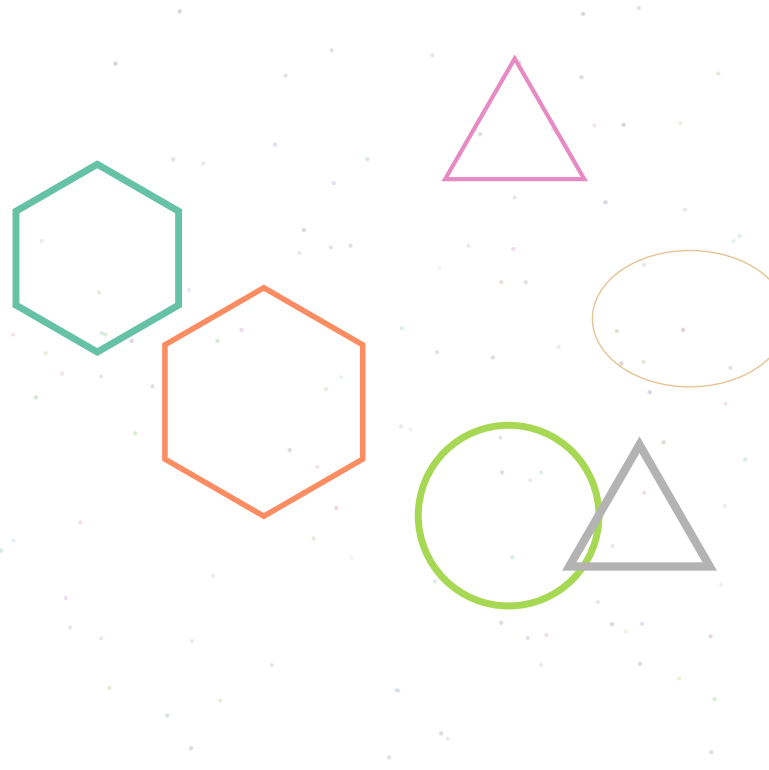[{"shape": "hexagon", "thickness": 2.5, "radius": 0.61, "center": [0.126, 0.665]}, {"shape": "hexagon", "thickness": 2, "radius": 0.74, "center": [0.343, 0.478]}, {"shape": "triangle", "thickness": 1.5, "radius": 0.52, "center": [0.668, 0.82]}, {"shape": "circle", "thickness": 2.5, "radius": 0.59, "center": [0.661, 0.33]}, {"shape": "oval", "thickness": 0.5, "radius": 0.63, "center": [0.896, 0.586]}, {"shape": "triangle", "thickness": 3, "radius": 0.53, "center": [0.83, 0.317]}]